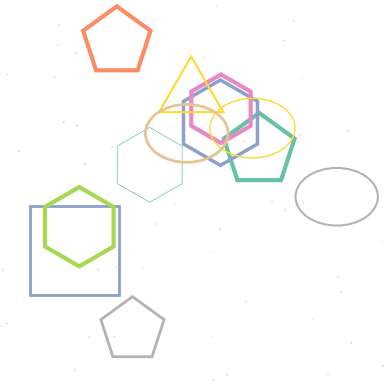[{"shape": "hexagon", "thickness": 0.5, "radius": 0.49, "center": [0.389, 0.572]}, {"shape": "pentagon", "thickness": 3, "radius": 0.48, "center": [0.673, 0.61]}, {"shape": "pentagon", "thickness": 3, "radius": 0.46, "center": [0.303, 0.892]}, {"shape": "square", "thickness": 2, "radius": 0.58, "center": [0.194, 0.35]}, {"shape": "hexagon", "thickness": 2.5, "radius": 0.55, "center": [0.573, 0.681]}, {"shape": "hexagon", "thickness": 3, "radius": 0.45, "center": [0.574, 0.718]}, {"shape": "hexagon", "thickness": 3, "radius": 0.51, "center": [0.206, 0.411]}, {"shape": "triangle", "thickness": 1.5, "radius": 0.48, "center": [0.496, 0.757]}, {"shape": "oval", "thickness": 1, "radius": 0.55, "center": [0.656, 0.667]}, {"shape": "oval", "thickness": 2, "radius": 0.54, "center": [0.485, 0.654]}, {"shape": "oval", "thickness": 1.5, "radius": 0.53, "center": [0.875, 0.489]}, {"shape": "pentagon", "thickness": 2, "radius": 0.43, "center": [0.344, 0.143]}]